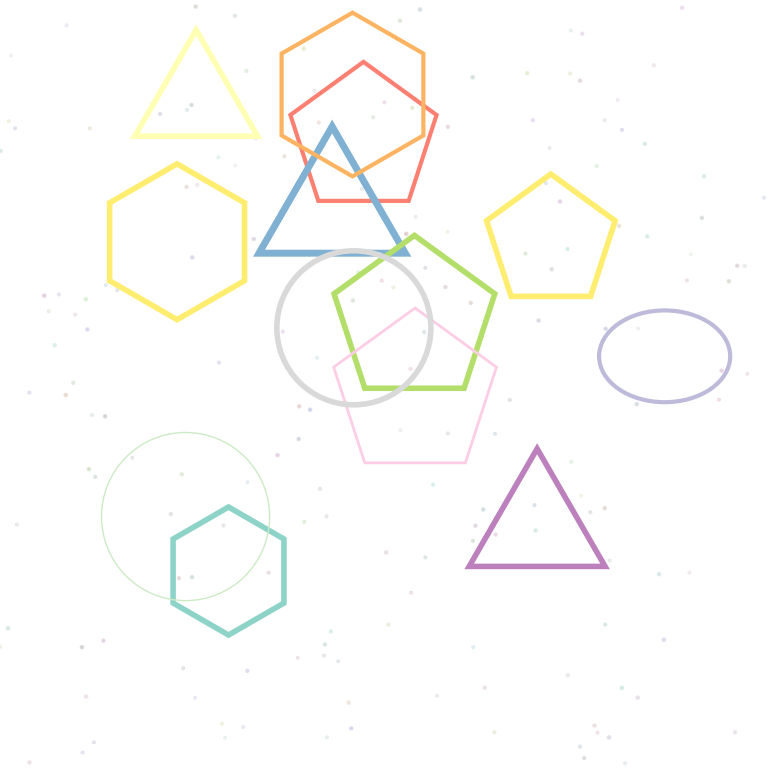[{"shape": "hexagon", "thickness": 2, "radius": 0.42, "center": [0.297, 0.258]}, {"shape": "triangle", "thickness": 2, "radius": 0.46, "center": [0.255, 0.869]}, {"shape": "oval", "thickness": 1.5, "radius": 0.43, "center": [0.863, 0.537]}, {"shape": "pentagon", "thickness": 1.5, "radius": 0.5, "center": [0.472, 0.82]}, {"shape": "triangle", "thickness": 2.5, "radius": 0.55, "center": [0.431, 0.726]}, {"shape": "hexagon", "thickness": 1.5, "radius": 0.53, "center": [0.458, 0.877]}, {"shape": "pentagon", "thickness": 2, "radius": 0.55, "center": [0.538, 0.585]}, {"shape": "pentagon", "thickness": 1, "radius": 0.56, "center": [0.539, 0.489]}, {"shape": "circle", "thickness": 2, "radius": 0.5, "center": [0.46, 0.574]}, {"shape": "triangle", "thickness": 2, "radius": 0.51, "center": [0.698, 0.315]}, {"shape": "circle", "thickness": 0.5, "radius": 0.55, "center": [0.241, 0.329]}, {"shape": "pentagon", "thickness": 2, "radius": 0.44, "center": [0.715, 0.686]}, {"shape": "hexagon", "thickness": 2, "radius": 0.51, "center": [0.23, 0.686]}]